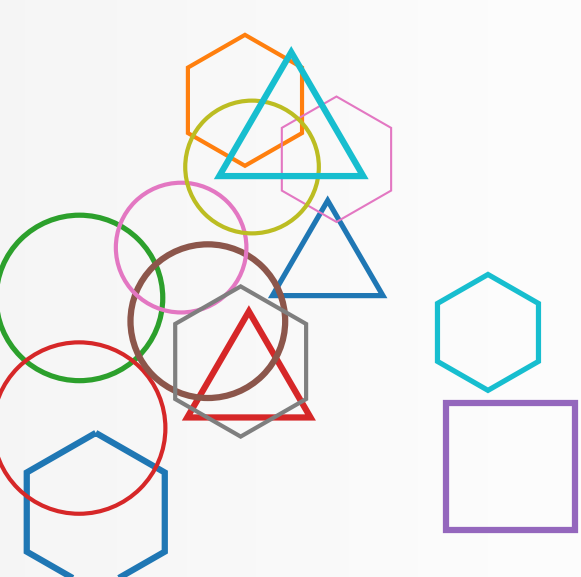[{"shape": "hexagon", "thickness": 3, "radius": 0.69, "center": [0.165, 0.112]}, {"shape": "triangle", "thickness": 2.5, "radius": 0.55, "center": [0.564, 0.542]}, {"shape": "hexagon", "thickness": 2, "radius": 0.57, "center": [0.421, 0.825]}, {"shape": "circle", "thickness": 2.5, "radius": 0.72, "center": [0.137, 0.483]}, {"shape": "circle", "thickness": 2, "radius": 0.74, "center": [0.136, 0.258]}, {"shape": "triangle", "thickness": 3, "radius": 0.61, "center": [0.428, 0.337]}, {"shape": "square", "thickness": 3, "radius": 0.55, "center": [0.878, 0.191]}, {"shape": "circle", "thickness": 3, "radius": 0.67, "center": [0.358, 0.443]}, {"shape": "hexagon", "thickness": 1, "radius": 0.54, "center": [0.579, 0.723]}, {"shape": "circle", "thickness": 2, "radius": 0.56, "center": [0.312, 0.57]}, {"shape": "hexagon", "thickness": 2, "radius": 0.65, "center": [0.414, 0.373]}, {"shape": "circle", "thickness": 2, "radius": 0.57, "center": [0.434, 0.71]}, {"shape": "triangle", "thickness": 3, "radius": 0.71, "center": [0.501, 0.766]}, {"shape": "hexagon", "thickness": 2.5, "radius": 0.5, "center": [0.84, 0.424]}]